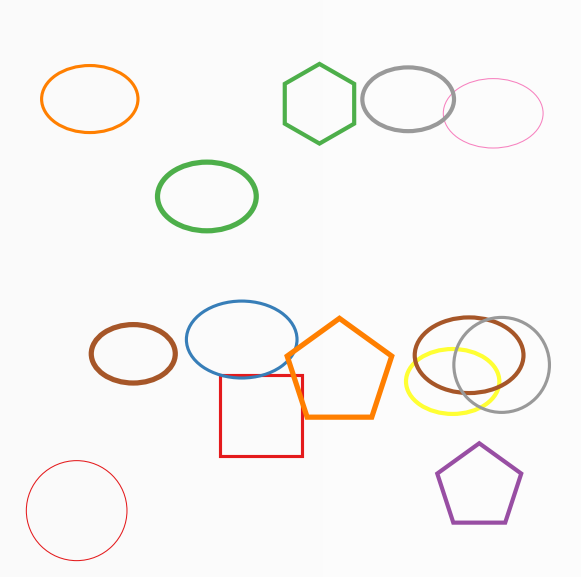[{"shape": "square", "thickness": 1.5, "radius": 0.35, "center": [0.449, 0.28]}, {"shape": "circle", "thickness": 0.5, "radius": 0.43, "center": [0.132, 0.115]}, {"shape": "oval", "thickness": 1.5, "radius": 0.48, "center": [0.416, 0.411]}, {"shape": "oval", "thickness": 2.5, "radius": 0.42, "center": [0.356, 0.659]}, {"shape": "hexagon", "thickness": 2, "radius": 0.34, "center": [0.55, 0.819]}, {"shape": "pentagon", "thickness": 2, "radius": 0.38, "center": [0.825, 0.156]}, {"shape": "pentagon", "thickness": 2.5, "radius": 0.47, "center": [0.584, 0.353]}, {"shape": "oval", "thickness": 1.5, "radius": 0.41, "center": [0.154, 0.828]}, {"shape": "oval", "thickness": 2, "radius": 0.4, "center": [0.779, 0.339]}, {"shape": "oval", "thickness": 2, "radius": 0.47, "center": [0.807, 0.384]}, {"shape": "oval", "thickness": 2.5, "radius": 0.36, "center": [0.229, 0.386]}, {"shape": "oval", "thickness": 0.5, "radius": 0.43, "center": [0.849, 0.803]}, {"shape": "circle", "thickness": 1.5, "radius": 0.41, "center": [0.863, 0.367]}, {"shape": "oval", "thickness": 2, "radius": 0.39, "center": [0.702, 0.827]}]